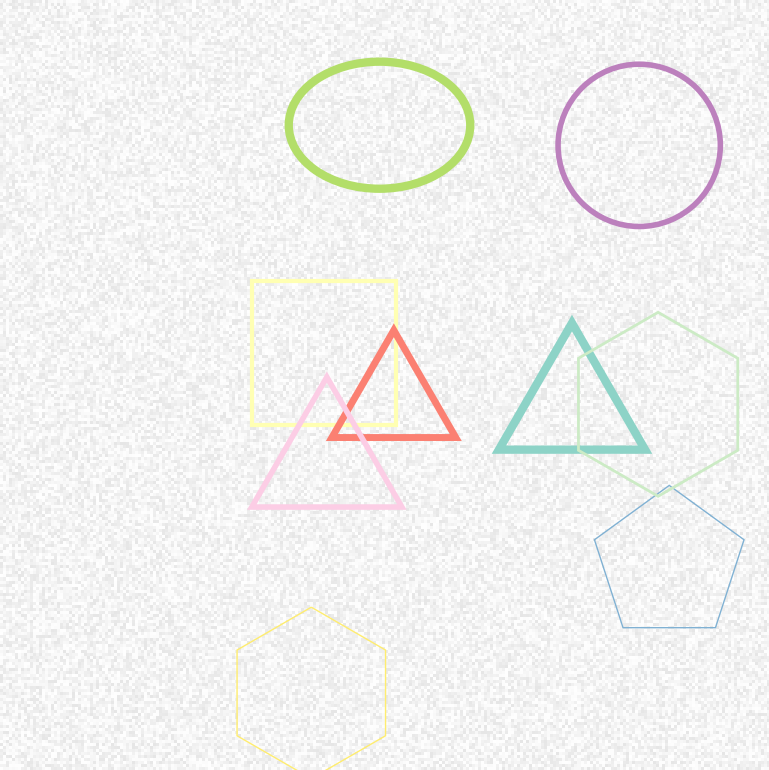[{"shape": "triangle", "thickness": 3, "radius": 0.55, "center": [0.743, 0.471]}, {"shape": "square", "thickness": 1.5, "radius": 0.46, "center": [0.421, 0.542]}, {"shape": "triangle", "thickness": 2.5, "radius": 0.46, "center": [0.511, 0.478]}, {"shape": "pentagon", "thickness": 0.5, "radius": 0.51, "center": [0.869, 0.267]}, {"shape": "oval", "thickness": 3, "radius": 0.59, "center": [0.493, 0.837]}, {"shape": "triangle", "thickness": 2, "radius": 0.56, "center": [0.424, 0.398]}, {"shape": "circle", "thickness": 2, "radius": 0.53, "center": [0.83, 0.811]}, {"shape": "hexagon", "thickness": 1, "radius": 0.6, "center": [0.855, 0.475]}, {"shape": "hexagon", "thickness": 0.5, "radius": 0.56, "center": [0.404, 0.1]}]